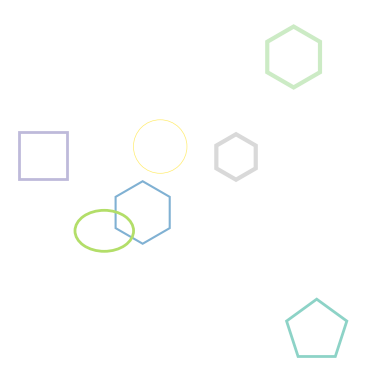[{"shape": "pentagon", "thickness": 2, "radius": 0.41, "center": [0.823, 0.141]}, {"shape": "square", "thickness": 2, "radius": 0.31, "center": [0.111, 0.597]}, {"shape": "hexagon", "thickness": 1.5, "radius": 0.41, "center": [0.371, 0.448]}, {"shape": "oval", "thickness": 2, "radius": 0.38, "center": [0.271, 0.4]}, {"shape": "hexagon", "thickness": 3, "radius": 0.3, "center": [0.613, 0.592]}, {"shape": "hexagon", "thickness": 3, "radius": 0.4, "center": [0.763, 0.852]}, {"shape": "circle", "thickness": 0.5, "radius": 0.35, "center": [0.416, 0.619]}]